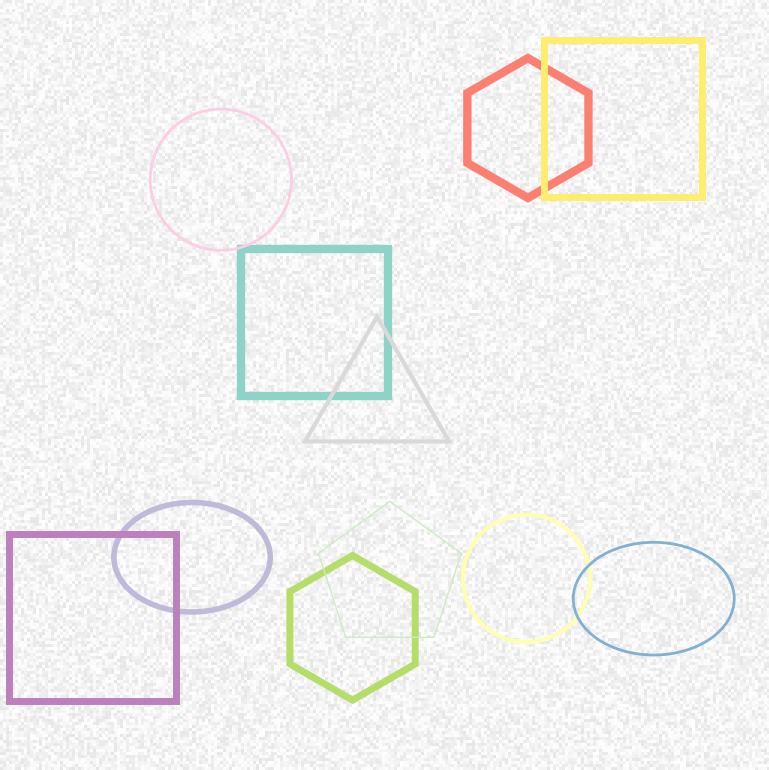[{"shape": "square", "thickness": 3, "radius": 0.48, "center": [0.409, 0.581]}, {"shape": "circle", "thickness": 1.5, "radius": 0.41, "center": [0.684, 0.249]}, {"shape": "oval", "thickness": 2, "radius": 0.51, "center": [0.249, 0.276]}, {"shape": "hexagon", "thickness": 3, "radius": 0.45, "center": [0.686, 0.834]}, {"shape": "oval", "thickness": 1, "radius": 0.52, "center": [0.849, 0.223]}, {"shape": "hexagon", "thickness": 2.5, "radius": 0.47, "center": [0.458, 0.185]}, {"shape": "circle", "thickness": 1, "radius": 0.46, "center": [0.287, 0.767]}, {"shape": "triangle", "thickness": 1.5, "radius": 0.54, "center": [0.49, 0.481]}, {"shape": "square", "thickness": 2.5, "radius": 0.54, "center": [0.12, 0.198]}, {"shape": "pentagon", "thickness": 0.5, "radius": 0.49, "center": [0.506, 0.251]}, {"shape": "square", "thickness": 2.5, "radius": 0.51, "center": [0.809, 0.846]}]